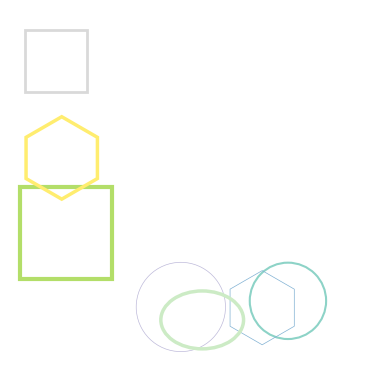[{"shape": "circle", "thickness": 1.5, "radius": 0.5, "center": [0.748, 0.219]}, {"shape": "circle", "thickness": 0.5, "radius": 0.58, "center": [0.47, 0.203]}, {"shape": "hexagon", "thickness": 0.5, "radius": 0.48, "center": [0.681, 0.201]}, {"shape": "square", "thickness": 3, "radius": 0.6, "center": [0.172, 0.394]}, {"shape": "square", "thickness": 2, "radius": 0.4, "center": [0.145, 0.841]}, {"shape": "oval", "thickness": 2.5, "radius": 0.54, "center": [0.525, 0.169]}, {"shape": "hexagon", "thickness": 2.5, "radius": 0.54, "center": [0.16, 0.59]}]